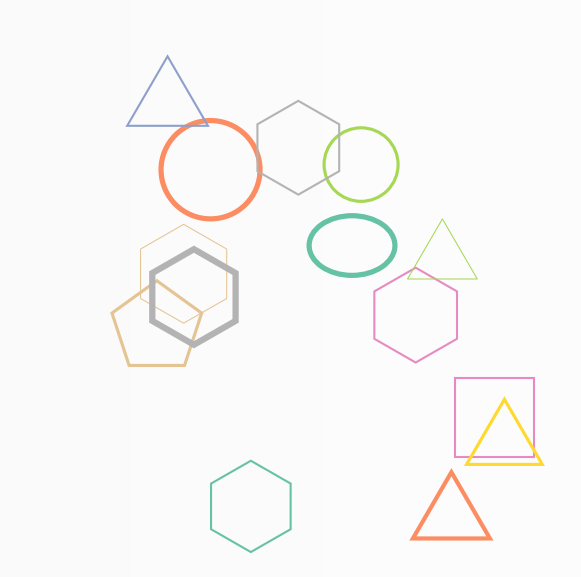[{"shape": "oval", "thickness": 2.5, "radius": 0.37, "center": [0.606, 0.574]}, {"shape": "hexagon", "thickness": 1, "radius": 0.4, "center": [0.432, 0.122]}, {"shape": "circle", "thickness": 2.5, "radius": 0.43, "center": [0.362, 0.705]}, {"shape": "triangle", "thickness": 2, "radius": 0.38, "center": [0.777, 0.105]}, {"shape": "triangle", "thickness": 1, "radius": 0.4, "center": [0.288, 0.821]}, {"shape": "square", "thickness": 1, "radius": 0.34, "center": [0.851, 0.276]}, {"shape": "hexagon", "thickness": 1, "radius": 0.41, "center": [0.715, 0.453]}, {"shape": "triangle", "thickness": 0.5, "radius": 0.35, "center": [0.761, 0.551]}, {"shape": "circle", "thickness": 1.5, "radius": 0.32, "center": [0.621, 0.714]}, {"shape": "triangle", "thickness": 1.5, "radius": 0.38, "center": [0.868, 0.233]}, {"shape": "hexagon", "thickness": 0.5, "radius": 0.43, "center": [0.316, 0.525]}, {"shape": "pentagon", "thickness": 1.5, "radius": 0.41, "center": [0.27, 0.432]}, {"shape": "hexagon", "thickness": 3, "radius": 0.41, "center": [0.334, 0.485]}, {"shape": "hexagon", "thickness": 1, "radius": 0.41, "center": [0.513, 0.743]}]